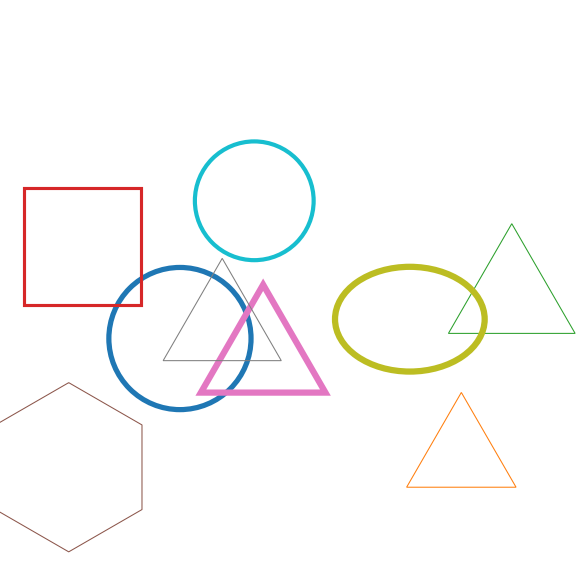[{"shape": "circle", "thickness": 2.5, "radius": 0.62, "center": [0.312, 0.413]}, {"shape": "triangle", "thickness": 0.5, "radius": 0.55, "center": [0.799, 0.21]}, {"shape": "triangle", "thickness": 0.5, "radius": 0.63, "center": [0.886, 0.485]}, {"shape": "square", "thickness": 1.5, "radius": 0.51, "center": [0.143, 0.573]}, {"shape": "hexagon", "thickness": 0.5, "radius": 0.73, "center": [0.119, 0.19]}, {"shape": "triangle", "thickness": 3, "radius": 0.62, "center": [0.456, 0.382]}, {"shape": "triangle", "thickness": 0.5, "radius": 0.59, "center": [0.385, 0.434]}, {"shape": "oval", "thickness": 3, "radius": 0.65, "center": [0.71, 0.446]}, {"shape": "circle", "thickness": 2, "radius": 0.51, "center": [0.44, 0.651]}]